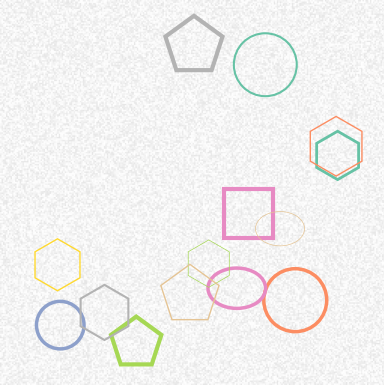[{"shape": "circle", "thickness": 1.5, "radius": 0.41, "center": [0.689, 0.832]}, {"shape": "hexagon", "thickness": 2, "radius": 0.31, "center": [0.877, 0.596]}, {"shape": "hexagon", "thickness": 1, "radius": 0.39, "center": [0.873, 0.62]}, {"shape": "circle", "thickness": 2.5, "radius": 0.41, "center": [0.767, 0.22]}, {"shape": "circle", "thickness": 2.5, "radius": 0.31, "center": [0.156, 0.156]}, {"shape": "oval", "thickness": 2.5, "radius": 0.37, "center": [0.615, 0.251]}, {"shape": "square", "thickness": 3, "radius": 0.32, "center": [0.646, 0.445]}, {"shape": "hexagon", "thickness": 0.5, "radius": 0.31, "center": [0.542, 0.315]}, {"shape": "pentagon", "thickness": 3, "radius": 0.34, "center": [0.354, 0.109]}, {"shape": "hexagon", "thickness": 1, "radius": 0.34, "center": [0.149, 0.312]}, {"shape": "pentagon", "thickness": 1, "radius": 0.4, "center": [0.493, 0.234]}, {"shape": "oval", "thickness": 0.5, "radius": 0.32, "center": [0.727, 0.406]}, {"shape": "pentagon", "thickness": 3, "radius": 0.39, "center": [0.504, 0.881]}, {"shape": "hexagon", "thickness": 1.5, "radius": 0.36, "center": [0.271, 0.188]}]